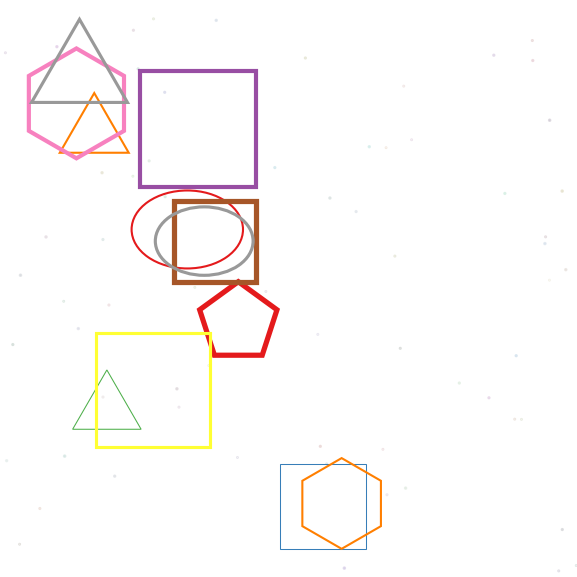[{"shape": "oval", "thickness": 1, "radius": 0.48, "center": [0.324, 0.602]}, {"shape": "pentagon", "thickness": 2.5, "radius": 0.35, "center": [0.413, 0.441]}, {"shape": "square", "thickness": 0.5, "radius": 0.37, "center": [0.559, 0.122]}, {"shape": "triangle", "thickness": 0.5, "radius": 0.34, "center": [0.185, 0.29]}, {"shape": "square", "thickness": 2, "radius": 0.5, "center": [0.343, 0.776]}, {"shape": "triangle", "thickness": 1, "radius": 0.34, "center": [0.163, 0.769]}, {"shape": "hexagon", "thickness": 1, "radius": 0.39, "center": [0.592, 0.127]}, {"shape": "square", "thickness": 1.5, "radius": 0.49, "center": [0.265, 0.324]}, {"shape": "square", "thickness": 2.5, "radius": 0.35, "center": [0.372, 0.58]}, {"shape": "hexagon", "thickness": 2, "radius": 0.48, "center": [0.132, 0.82]}, {"shape": "triangle", "thickness": 1.5, "radius": 0.48, "center": [0.138, 0.87]}, {"shape": "oval", "thickness": 1.5, "radius": 0.42, "center": [0.354, 0.582]}]